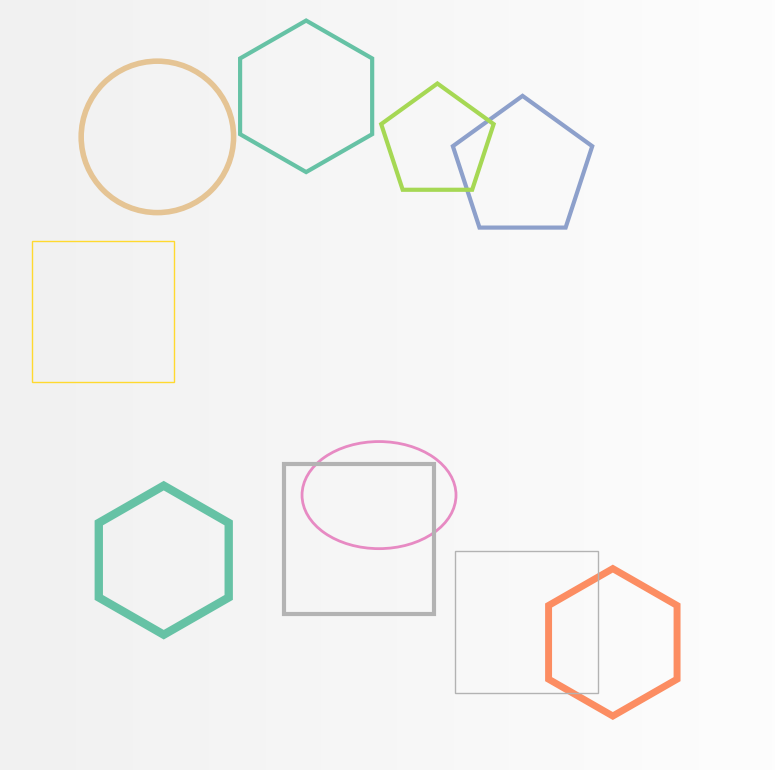[{"shape": "hexagon", "thickness": 1.5, "radius": 0.49, "center": [0.395, 0.875]}, {"shape": "hexagon", "thickness": 3, "radius": 0.48, "center": [0.211, 0.272]}, {"shape": "hexagon", "thickness": 2.5, "radius": 0.48, "center": [0.791, 0.166]}, {"shape": "pentagon", "thickness": 1.5, "radius": 0.47, "center": [0.674, 0.781]}, {"shape": "oval", "thickness": 1, "radius": 0.5, "center": [0.489, 0.357]}, {"shape": "pentagon", "thickness": 1.5, "radius": 0.38, "center": [0.564, 0.815]}, {"shape": "square", "thickness": 0.5, "radius": 0.46, "center": [0.133, 0.596]}, {"shape": "circle", "thickness": 2, "radius": 0.49, "center": [0.203, 0.822]}, {"shape": "square", "thickness": 1.5, "radius": 0.49, "center": [0.463, 0.3]}, {"shape": "square", "thickness": 0.5, "radius": 0.46, "center": [0.679, 0.192]}]